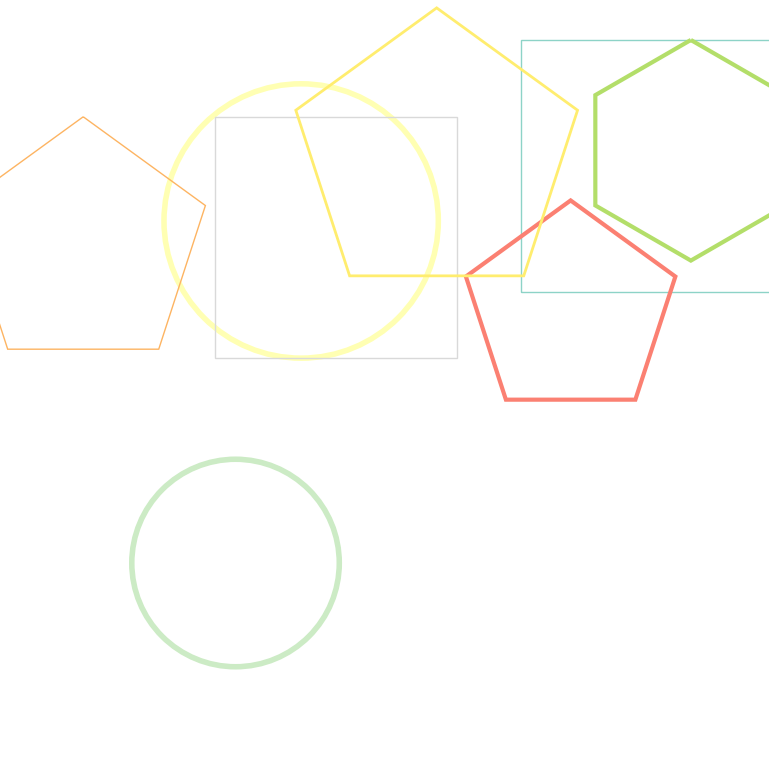[{"shape": "square", "thickness": 0.5, "radius": 0.82, "center": [0.841, 0.785]}, {"shape": "circle", "thickness": 2, "radius": 0.89, "center": [0.391, 0.713]}, {"shape": "pentagon", "thickness": 1.5, "radius": 0.72, "center": [0.741, 0.597]}, {"shape": "pentagon", "thickness": 0.5, "radius": 0.83, "center": [0.108, 0.681]}, {"shape": "hexagon", "thickness": 1.5, "radius": 0.72, "center": [0.897, 0.805]}, {"shape": "square", "thickness": 0.5, "radius": 0.78, "center": [0.436, 0.692]}, {"shape": "circle", "thickness": 2, "radius": 0.67, "center": [0.306, 0.269]}, {"shape": "pentagon", "thickness": 1, "radius": 0.96, "center": [0.567, 0.797]}]